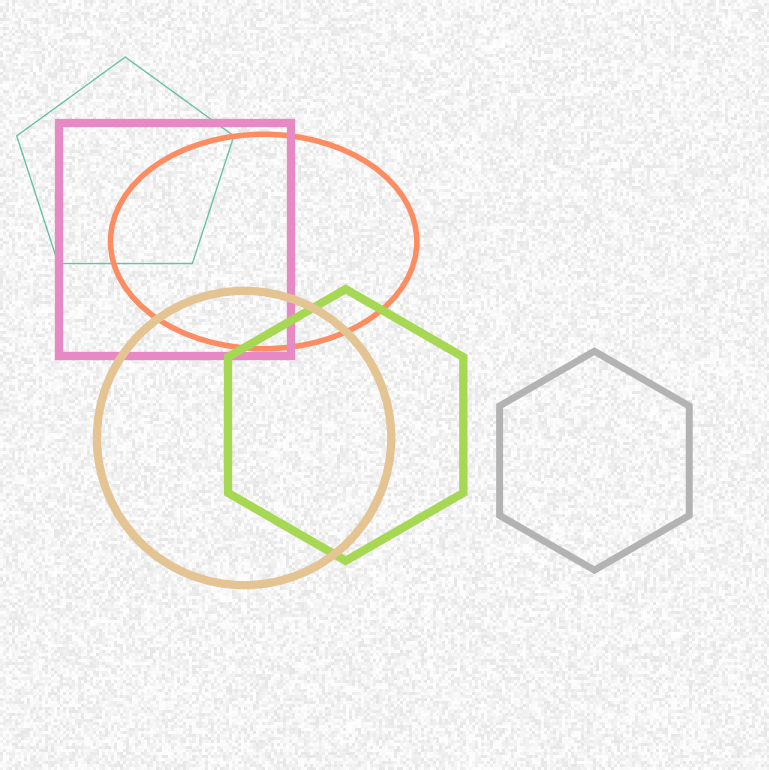[{"shape": "pentagon", "thickness": 0.5, "radius": 0.74, "center": [0.163, 0.778]}, {"shape": "oval", "thickness": 2, "radius": 0.99, "center": [0.342, 0.686]}, {"shape": "square", "thickness": 3, "radius": 0.76, "center": [0.227, 0.689]}, {"shape": "hexagon", "thickness": 3, "radius": 0.88, "center": [0.449, 0.448]}, {"shape": "circle", "thickness": 3, "radius": 0.96, "center": [0.317, 0.431]}, {"shape": "hexagon", "thickness": 2.5, "radius": 0.71, "center": [0.772, 0.402]}]